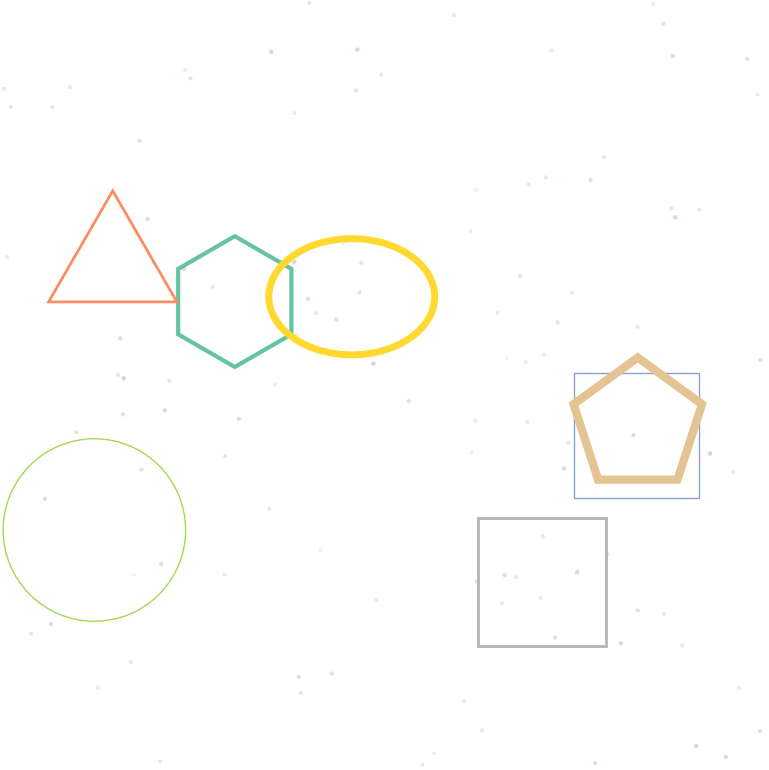[{"shape": "hexagon", "thickness": 1.5, "radius": 0.42, "center": [0.305, 0.608]}, {"shape": "triangle", "thickness": 1, "radius": 0.48, "center": [0.146, 0.656]}, {"shape": "square", "thickness": 0.5, "radius": 0.41, "center": [0.826, 0.434]}, {"shape": "circle", "thickness": 0.5, "radius": 0.59, "center": [0.123, 0.312]}, {"shape": "oval", "thickness": 2.5, "radius": 0.54, "center": [0.457, 0.615]}, {"shape": "pentagon", "thickness": 3, "radius": 0.44, "center": [0.828, 0.448]}, {"shape": "square", "thickness": 1, "radius": 0.41, "center": [0.704, 0.244]}]